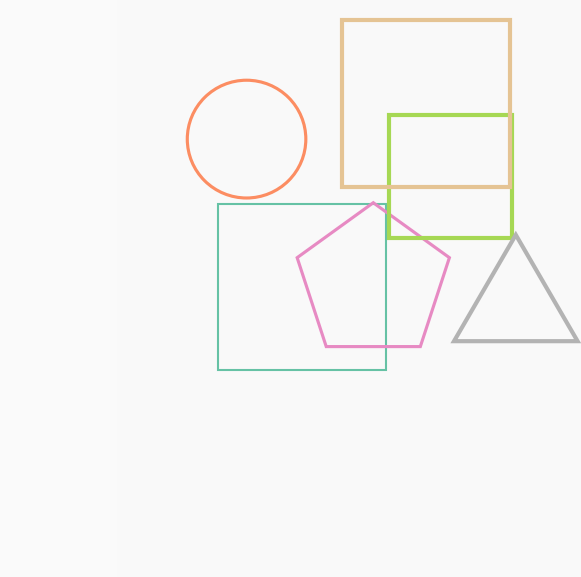[{"shape": "square", "thickness": 1, "radius": 0.72, "center": [0.519, 0.502]}, {"shape": "circle", "thickness": 1.5, "radius": 0.51, "center": [0.424, 0.758]}, {"shape": "pentagon", "thickness": 1.5, "radius": 0.69, "center": [0.642, 0.51]}, {"shape": "square", "thickness": 2, "radius": 0.53, "center": [0.775, 0.694]}, {"shape": "square", "thickness": 2, "radius": 0.72, "center": [0.732, 0.82]}, {"shape": "triangle", "thickness": 2, "radius": 0.61, "center": [0.887, 0.47]}]